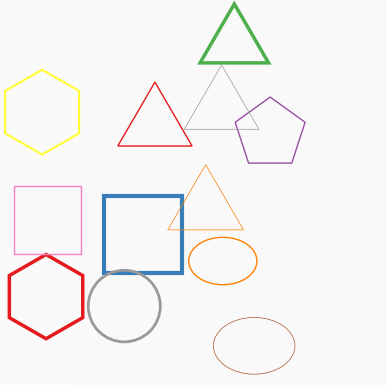[{"shape": "triangle", "thickness": 1, "radius": 0.55, "center": [0.4, 0.676]}, {"shape": "hexagon", "thickness": 2.5, "radius": 0.55, "center": [0.119, 0.23]}, {"shape": "square", "thickness": 3, "radius": 0.5, "center": [0.369, 0.391]}, {"shape": "triangle", "thickness": 2.5, "radius": 0.51, "center": [0.605, 0.888]}, {"shape": "pentagon", "thickness": 1, "radius": 0.47, "center": [0.697, 0.653]}, {"shape": "triangle", "thickness": 0.5, "radius": 0.56, "center": [0.531, 0.459]}, {"shape": "oval", "thickness": 1, "radius": 0.44, "center": [0.575, 0.322]}, {"shape": "hexagon", "thickness": 1.5, "radius": 0.55, "center": [0.109, 0.709]}, {"shape": "oval", "thickness": 0.5, "radius": 0.53, "center": [0.656, 0.102]}, {"shape": "square", "thickness": 1, "radius": 0.44, "center": [0.123, 0.428]}, {"shape": "circle", "thickness": 2, "radius": 0.46, "center": [0.321, 0.205]}, {"shape": "triangle", "thickness": 0.5, "radius": 0.56, "center": [0.572, 0.72]}]